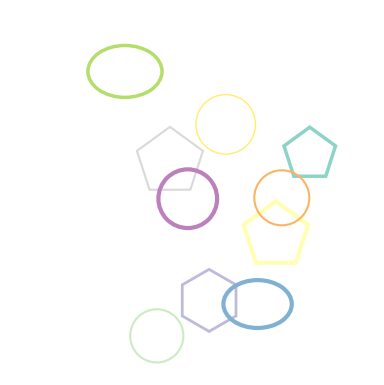[{"shape": "pentagon", "thickness": 2.5, "radius": 0.35, "center": [0.805, 0.599]}, {"shape": "pentagon", "thickness": 3, "radius": 0.44, "center": [0.716, 0.389]}, {"shape": "hexagon", "thickness": 2, "radius": 0.4, "center": [0.543, 0.22]}, {"shape": "oval", "thickness": 3, "radius": 0.44, "center": [0.669, 0.21]}, {"shape": "circle", "thickness": 1.5, "radius": 0.36, "center": [0.732, 0.486]}, {"shape": "oval", "thickness": 2.5, "radius": 0.48, "center": [0.325, 0.814]}, {"shape": "pentagon", "thickness": 1.5, "radius": 0.45, "center": [0.441, 0.58]}, {"shape": "circle", "thickness": 3, "radius": 0.38, "center": [0.488, 0.484]}, {"shape": "circle", "thickness": 1.5, "radius": 0.35, "center": [0.407, 0.128]}, {"shape": "circle", "thickness": 1, "radius": 0.39, "center": [0.586, 0.677]}]